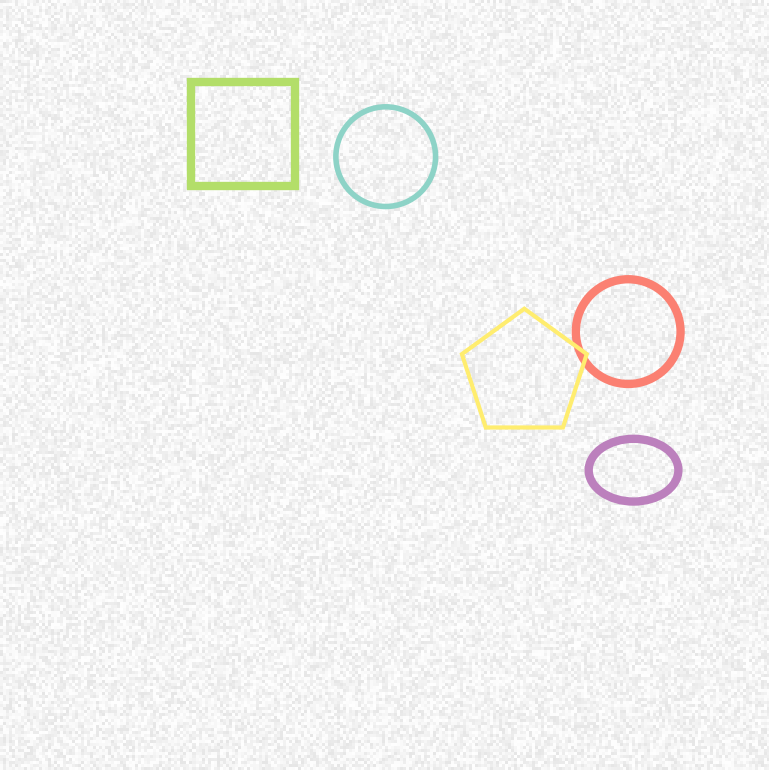[{"shape": "circle", "thickness": 2, "radius": 0.32, "center": [0.501, 0.797]}, {"shape": "circle", "thickness": 3, "radius": 0.34, "center": [0.816, 0.569]}, {"shape": "square", "thickness": 3, "radius": 0.34, "center": [0.315, 0.826]}, {"shape": "oval", "thickness": 3, "radius": 0.29, "center": [0.823, 0.389]}, {"shape": "pentagon", "thickness": 1.5, "radius": 0.43, "center": [0.681, 0.514]}]